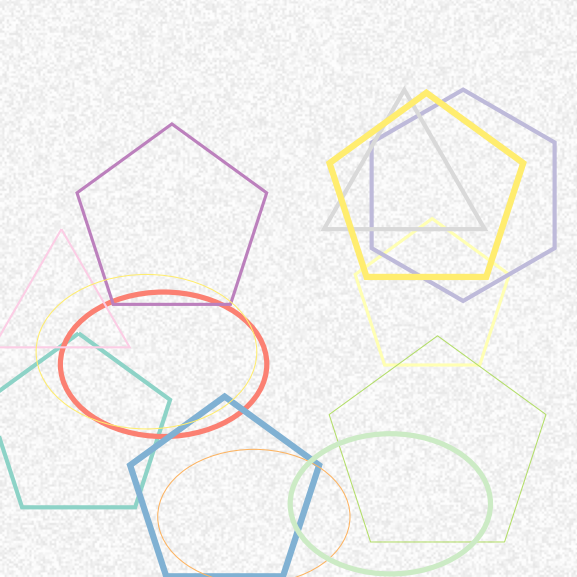[{"shape": "pentagon", "thickness": 2, "radius": 0.83, "center": [0.136, 0.255]}, {"shape": "pentagon", "thickness": 1.5, "radius": 0.7, "center": [0.748, 0.481]}, {"shape": "hexagon", "thickness": 2, "radius": 0.91, "center": [0.802, 0.661]}, {"shape": "oval", "thickness": 2.5, "radius": 0.89, "center": [0.283, 0.368]}, {"shape": "pentagon", "thickness": 3, "radius": 0.86, "center": [0.389, 0.14]}, {"shape": "oval", "thickness": 0.5, "radius": 0.83, "center": [0.44, 0.105]}, {"shape": "pentagon", "thickness": 0.5, "radius": 0.99, "center": [0.758, 0.22]}, {"shape": "triangle", "thickness": 1, "radius": 0.68, "center": [0.106, 0.466]}, {"shape": "triangle", "thickness": 2, "radius": 0.8, "center": [0.7, 0.683]}, {"shape": "pentagon", "thickness": 1.5, "radius": 0.86, "center": [0.298, 0.612]}, {"shape": "oval", "thickness": 2.5, "radius": 0.87, "center": [0.676, 0.127]}, {"shape": "oval", "thickness": 0.5, "radius": 0.96, "center": [0.254, 0.39]}, {"shape": "pentagon", "thickness": 3, "radius": 0.88, "center": [0.738, 0.662]}]